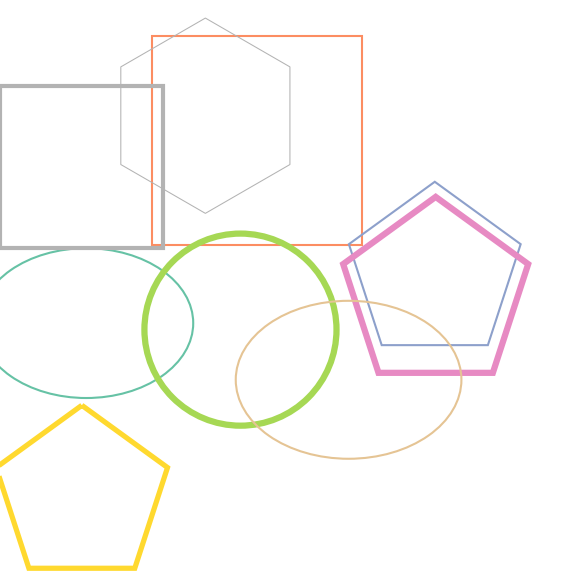[{"shape": "oval", "thickness": 1, "radius": 0.93, "center": [0.149, 0.44]}, {"shape": "square", "thickness": 1, "radius": 0.91, "center": [0.445, 0.756]}, {"shape": "pentagon", "thickness": 1, "radius": 0.78, "center": [0.753, 0.528]}, {"shape": "pentagon", "thickness": 3, "radius": 0.84, "center": [0.754, 0.49]}, {"shape": "circle", "thickness": 3, "radius": 0.83, "center": [0.416, 0.428]}, {"shape": "pentagon", "thickness": 2.5, "radius": 0.78, "center": [0.142, 0.141]}, {"shape": "oval", "thickness": 1, "radius": 0.98, "center": [0.604, 0.341]}, {"shape": "hexagon", "thickness": 0.5, "radius": 0.85, "center": [0.356, 0.799]}, {"shape": "square", "thickness": 2, "radius": 0.7, "center": [0.141, 0.71]}]